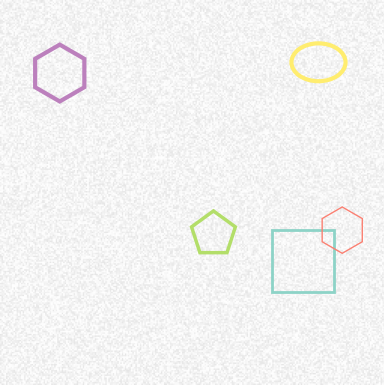[{"shape": "square", "thickness": 2, "radius": 0.4, "center": [0.788, 0.322]}, {"shape": "hexagon", "thickness": 1, "radius": 0.3, "center": [0.889, 0.402]}, {"shape": "pentagon", "thickness": 2.5, "radius": 0.3, "center": [0.554, 0.392]}, {"shape": "hexagon", "thickness": 3, "radius": 0.37, "center": [0.155, 0.81]}, {"shape": "oval", "thickness": 3, "radius": 0.35, "center": [0.827, 0.838]}]